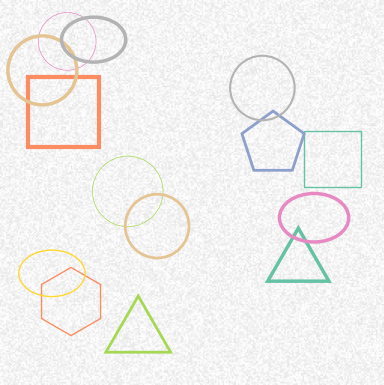[{"shape": "square", "thickness": 1, "radius": 0.37, "center": [0.864, 0.586]}, {"shape": "triangle", "thickness": 2.5, "radius": 0.46, "center": [0.775, 0.316]}, {"shape": "hexagon", "thickness": 1, "radius": 0.44, "center": [0.185, 0.217]}, {"shape": "square", "thickness": 3, "radius": 0.46, "center": [0.164, 0.709]}, {"shape": "pentagon", "thickness": 2, "radius": 0.43, "center": [0.709, 0.626]}, {"shape": "oval", "thickness": 2.5, "radius": 0.45, "center": [0.816, 0.434]}, {"shape": "circle", "thickness": 0.5, "radius": 0.37, "center": [0.175, 0.893]}, {"shape": "triangle", "thickness": 2, "radius": 0.49, "center": [0.359, 0.134]}, {"shape": "circle", "thickness": 0.5, "radius": 0.46, "center": [0.332, 0.503]}, {"shape": "oval", "thickness": 1, "radius": 0.43, "center": [0.135, 0.29]}, {"shape": "circle", "thickness": 2, "radius": 0.41, "center": [0.408, 0.413]}, {"shape": "circle", "thickness": 2.5, "radius": 0.45, "center": [0.11, 0.817]}, {"shape": "oval", "thickness": 2.5, "radius": 0.42, "center": [0.243, 0.897]}, {"shape": "circle", "thickness": 1.5, "radius": 0.42, "center": [0.682, 0.771]}]